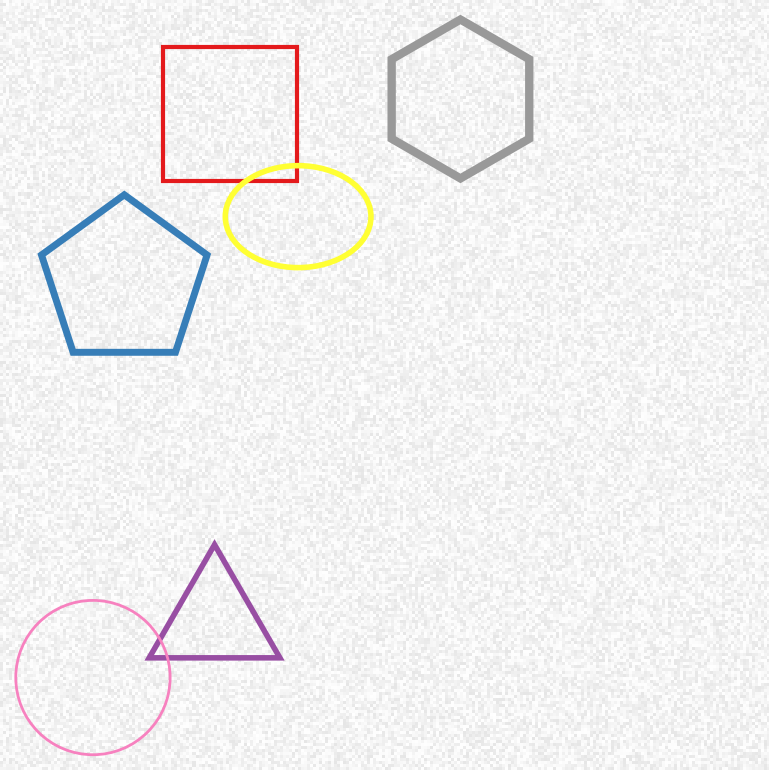[{"shape": "square", "thickness": 1.5, "radius": 0.44, "center": [0.299, 0.852]}, {"shape": "pentagon", "thickness": 2.5, "radius": 0.57, "center": [0.161, 0.634]}, {"shape": "triangle", "thickness": 2, "radius": 0.49, "center": [0.279, 0.195]}, {"shape": "oval", "thickness": 2, "radius": 0.47, "center": [0.387, 0.719]}, {"shape": "circle", "thickness": 1, "radius": 0.5, "center": [0.121, 0.12]}, {"shape": "hexagon", "thickness": 3, "radius": 0.52, "center": [0.598, 0.871]}]